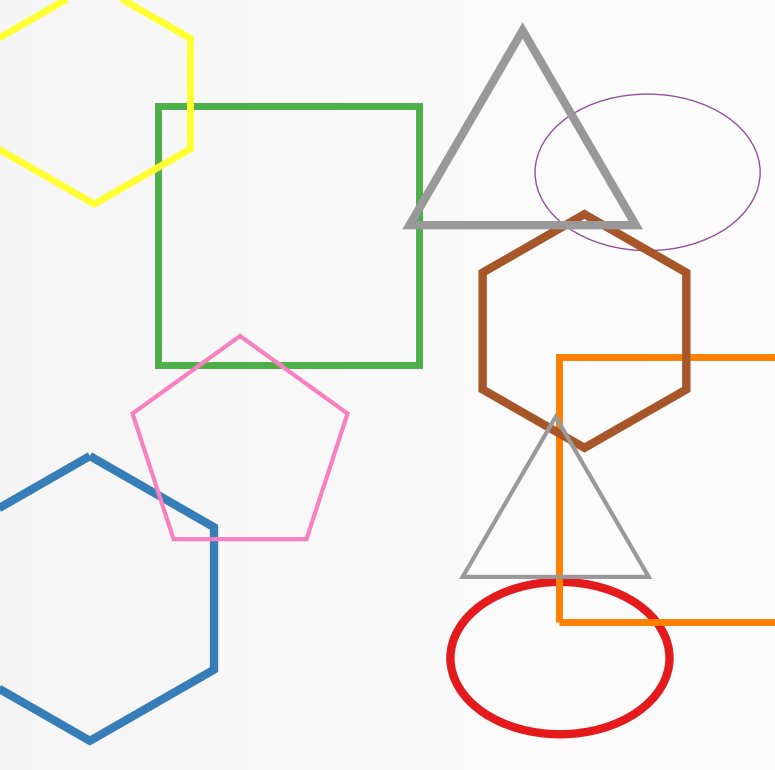[{"shape": "oval", "thickness": 3, "radius": 0.71, "center": [0.723, 0.145]}, {"shape": "hexagon", "thickness": 3, "radius": 0.92, "center": [0.116, 0.223]}, {"shape": "square", "thickness": 2.5, "radius": 0.84, "center": [0.372, 0.694]}, {"shape": "oval", "thickness": 0.5, "radius": 0.73, "center": [0.836, 0.776]}, {"shape": "square", "thickness": 2.5, "radius": 0.86, "center": [0.894, 0.364]}, {"shape": "hexagon", "thickness": 2.5, "radius": 0.72, "center": [0.122, 0.878]}, {"shape": "hexagon", "thickness": 3, "radius": 0.76, "center": [0.754, 0.57]}, {"shape": "pentagon", "thickness": 1.5, "radius": 0.73, "center": [0.31, 0.418]}, {"shape": "triangle", "thickness": 1.5, "radius": 0.69, "center": [0.717, 0.32]}, {"shape": "triangle", "thickness": 3, "radius": 0.84, "center": [0.674, 0.792]}]